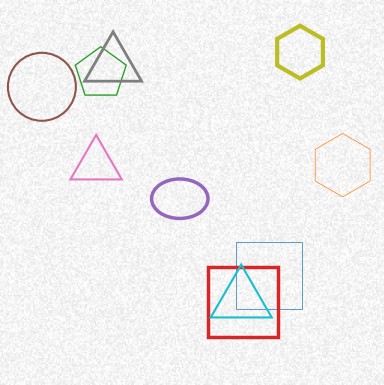[{"shape": "square", "thickness": 0.5, "radius": 0.43, "center": [0.699, 0.285]}, {"shape": "hexagon", "thickness": 0.5, "radius": 0.41, "center": [0.89, 0.571]}, {"shape": "pentagon", "thickness": 1, "radius": 0.35, "center": [0.262, 0.809]}, {"shape": "square", "thickness": 2.5, "radius": 0.46, "center": [0.632, 0.215]}, {"shape": "oval", "thickness": 2.5, "radius": 0.37, "center": [0.467, 0.484]}, {"shape": "circle", "thickness": 1.5, "radius": 0.44, "center": [0.109, 0.775]}, {"shape": "triangle", "thickness": 1.5, "radius": 0.38, "center": [0.25, 0.572]}, {"shape": "triangle", "thickness": 2, "radius": 0.43, "center": [0.294, 0.832]}, {"shape": "hexagon", "thickness": 3, "radius": 0.34, "center": [0.779, 0.865]}, {"shape": "triangle", "thickness": 1.5, "radius": 0.46, "center": [0.627, 0.221]}]